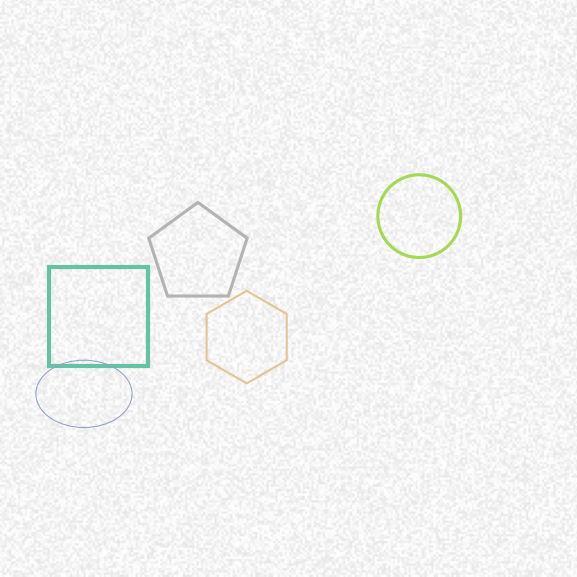[{"shape": "square", "thickness": 2, "radius": 0.43, "center": [0.171, 0.451]}, {"shape": "oval", "thickness": 0.5, "radius": 0.42, "center": [0.145, 0.317]}, {"shape": "circle", "thickness": 1.5, "radius": 0.36, "center": [0.726, 0.625]}, {"shape": "hexagon", "thickness": 1, "radius": 0.4, "center": [0.427, 0.415]}, {"shape": "pentagon", "thickness": 1.5, "radius": 0.45, "center": [0.343, 0.559]}]